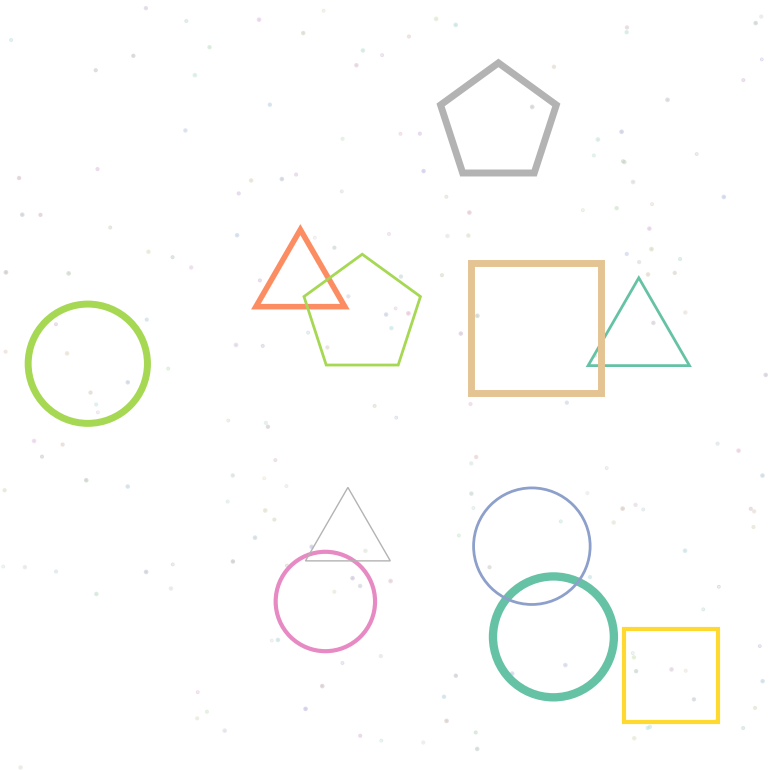[{"shape": "circle", "thickness": 3, "radius": 0.39, "center": [0.719, 0.173]}, {"shape": "triangle", "thickness": 1, "radius": 0.38, "center": [0.83, 0.563]}, {"shape": "triangle", "thickness": 2, "radius": 0.33, "center": [0.39, 0.635]}, {"shape": "circle", "thickness": 1, "radius": 0.38, "center": [0.691, 0.291]}, {"shape": "circle", "thickness": 1.5, "radius": 0.32, "center": [0.423, 0.219]}, {"shape": "circle", "thickness": 2.5, "radius": 0.39, "center": [0.114, 0.528]}, {"shape": "pentagon", "thickness": 1, "radius": 0.4, "center": [0.47, 0.59]}, {"shape": "square", "thickness": 1.5, "radius": 0.3, "center": [0.872, 0.122]}, {"shape": "square", "thickness": 2.5, "radius": 0.42, "center": [0.696, 0.574]}, {"shape": "triangle", "thickness": 0.5, "radius": 0.32, "center": [0.452, 0.303]}, {"shape": "pentagon", "thickness": 2.5, "radius": 0.4, "center": [0.647, 0.839]}]